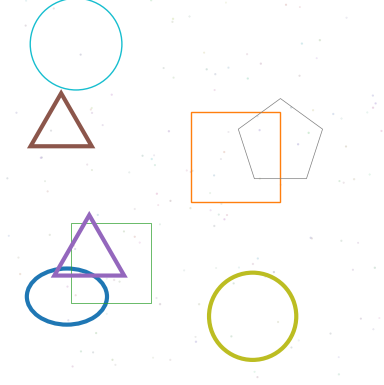[{"shape": "oval", "thickness": 3, "radius": 0.52, "center": [0.174, 0.23]}, {"shape": "square", "thickness": 1, "radius": 0.58, "center": [0.612, 0.592]}, {"shape": "square", "thickness": 0.5, "radius": 0.52, "center": [0.288, 0.316]}, {"shape": "triangle", "thickness": 3, "radius": 0.52, "center": [0.232, 0.337]}, {"shape": "triangle", "thickness": 3, "radius": 0.46, "center": [0.159, 0.666]}, {"shape": "pentagon", "thickness": 0.5, "radius": 0.58, "center": [0.728, 0.629]}, {"shape": "circle", "thickness": 3, "radius": 0.57, "center": [0.656, 0.178]}, {"shape": "circle", "thickness": 1, "radius": 0.6, "center": [0.198, 0.885]}]